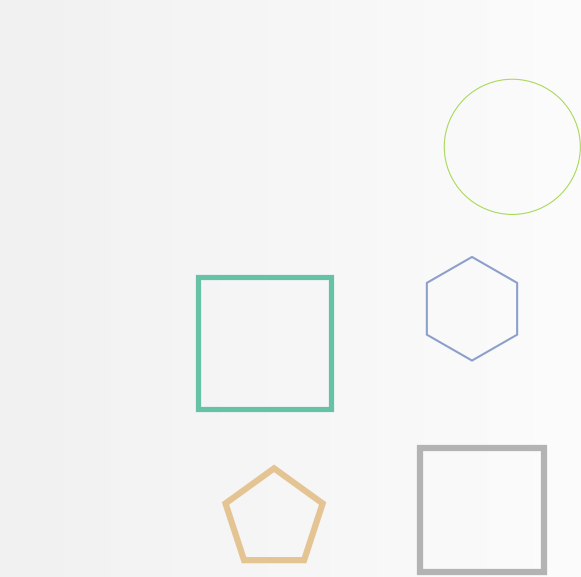[{"shape": "square", "thickness": 2.5, "radius": 0.57, "center": [0.455, 0.405]}, {"shape": "hexagon", "thickness": 1, "radius": 0.45, "center": [0.812, 0.464]}, {"shape": "circle", "thickness": 0.5, "radius": 0.59, "center": [0.881, 0.745]}, {"shape": "pentagon", "thickness": 3, "radius": 0.44, "center": [0.472, 0.1]}, {"shape": "square", "thickness": 3, "radius": 0.54, "center": [0.829, 0.117]}]